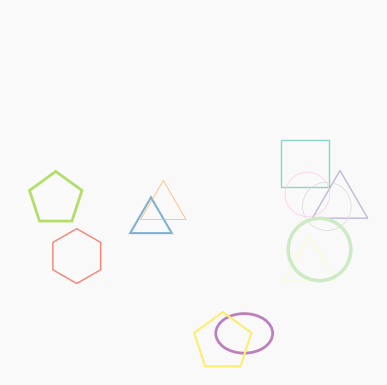[{"shape": "square", "thickness": 1, "radius": 0.31, "center": [0.787, 0.575]}, {"shape": "triangle", "thickness": 0.5, "radius": 0.4, "center": [0.799, 0.309]}, {"shape": "triangle", "thickness": 1, "radius": 0.41, "center": [0.877, 0.474]}, {"shape": "hexagon", "thickness": 1, "radius": 0.36, "center": [0.198, 0.335]}, {"shape": "triangle", "thickness": 1.5, "radius": 0.31, "center": [0.39, 0.425]}, {"shape": "triangle", "thickness": 0.5, "radius": 0.34, "center": [0.421, 0.464]}, {"shape": "pentagon", "thickness": 2, "radius": 0.36, "center": [0.144, 0.483]}, {"shape": "circle", "thickness": 0.5, "radius": 0.29, "center": [0.793, 0.495]}, {"shape": "circle", "thickness": 0.5, "radius": 0.31, "center": [0.843, 0.464]}, {"shape": "oval", "thickness": 2, "radius": 0.37, "center": [0.63, 0.134]}, {"shape": "circle", "thickness": 2.5, "radius": 0.4, "center": [0.825, 0.352]}, {"shape": "pentagon", "thickness": 1.5, "radius": 0.39, "center": [0.575, 0.111]}]